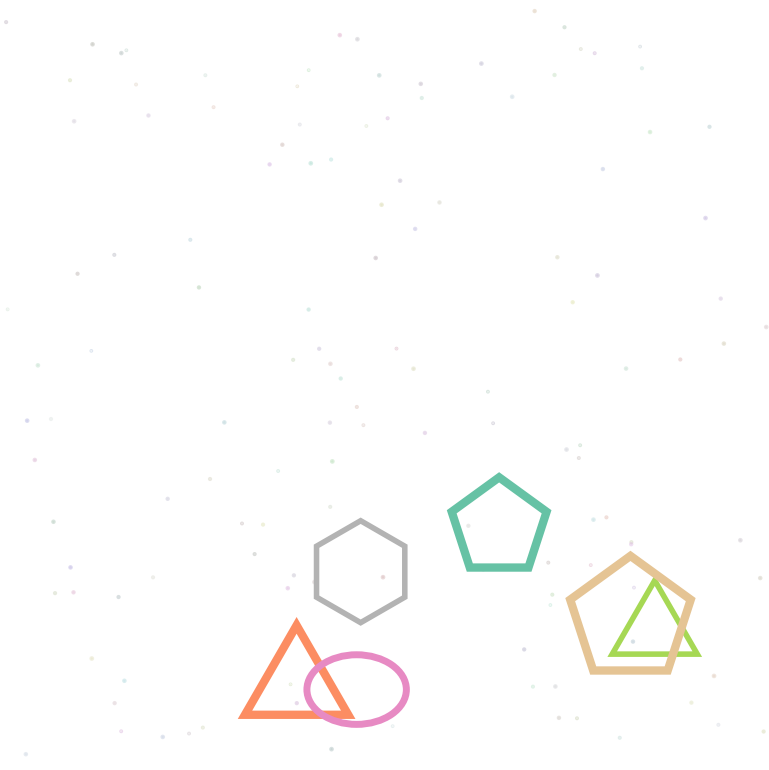[{"shape": "pentagon", "thickness": 3, "radius": 0.32, "center": [0.648, 0.315]}, {"shape": "triangle", "thickness": 3, "radius": 0.39, "center": [0.385, 0.11]}, {"shape": "oval", "thickness": 2.5, "radius": 0.32, "center": [0.463, 0.104]}, {"shape": "triangle", "thickness": 2, "radius": 0.32, "center": [0.85, 0.182]}, {"shape": "pentagon", "thickness": 3, "radius": 0.41, "center": [0.819, 0.196]}, {"shape": "hexagon", "thickness": 2, "radius": 0.33, "center": [0.468, 0.258]}]